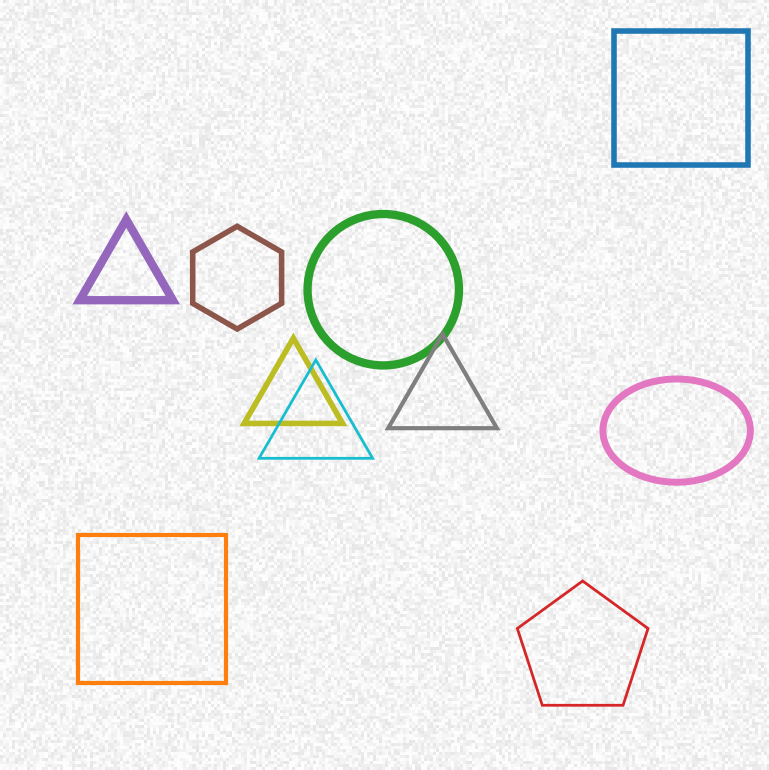[{"shape": "square", "thickness": 2, "radius": 0.43, "center": [0.885, 0.872]}, {"shape": "square", "thickness": 1.5, "radius": 0.48, "center": [0.197, 0.209]}, {"shape": "circle", "thickness": 3, "radius": 0.49, "center": [0.498, 0.624]}, {"shape": "pentagon", "thickness": 1, "radius": 0.45, "center": [0.757, 0.156]}, {"shape": "triangle", "thickness": 3, "radius": 0.35, "center": [0.164, 0.645]}, {"shape": "hexagon", "thickness": 2, "radius": 0.33, "center": [0.308, 0.639]}, {"shape": "oval", "thickness": 2.5, "radius": 0.48, "center": [0.879, 0.441]}, {"shape": "triangle", "thickness": 1.5, "radius": 0.41, "center": [0.575, 0.485]}, {"shape": "triangle", "thickness": 2, "radius": 0.37, "center": [0.381, 0.487]}, {"shape": "triangle", "thickness": 1, "radius": 0.43, "center": [0.41, 0.447]}]